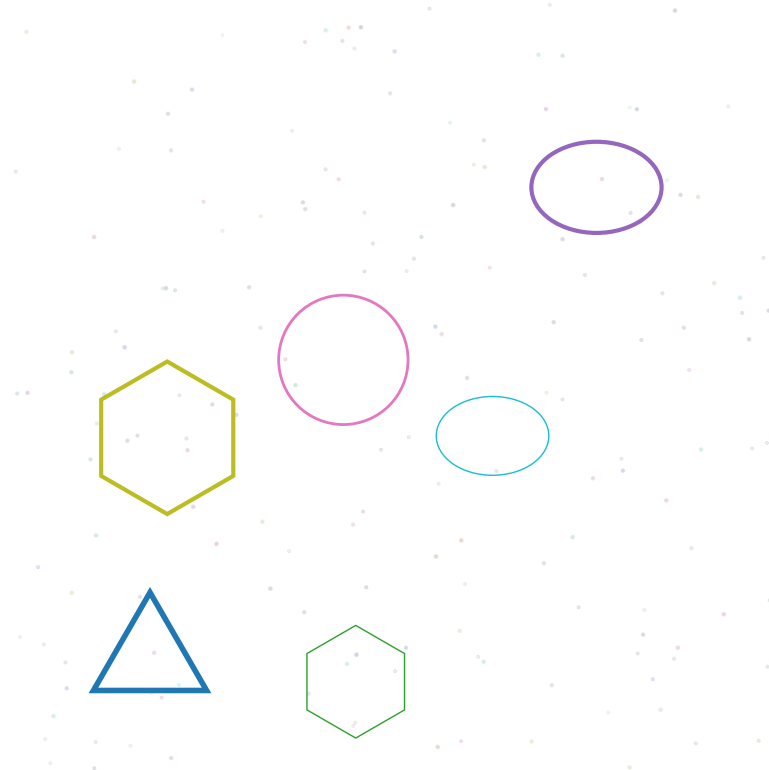[{"shape": "triangle", "thickness": 2, "radius": 0.42, "center": [0.195, 0.146]}, {"shape": "hexagon", "thickness": 0.5, "radius": 0.37, "center": [0.462, 0.115]}, {"shape": "oval", "thickness": 1.5, "radius": 0.42, "center": [0.775, 0.757]}, {"shape": "circle", "thickness": 1, "radius": 0.42, "center": [0.446, 0.533]}, {"shape": "hexagon", "thickness": 1.5, "radius": 0.5, "center": [0.217, 0.431]}, {"shape": "oval", "thickness": 0.5, "radius": 0.37, "center": [0.64, 0.434]}]